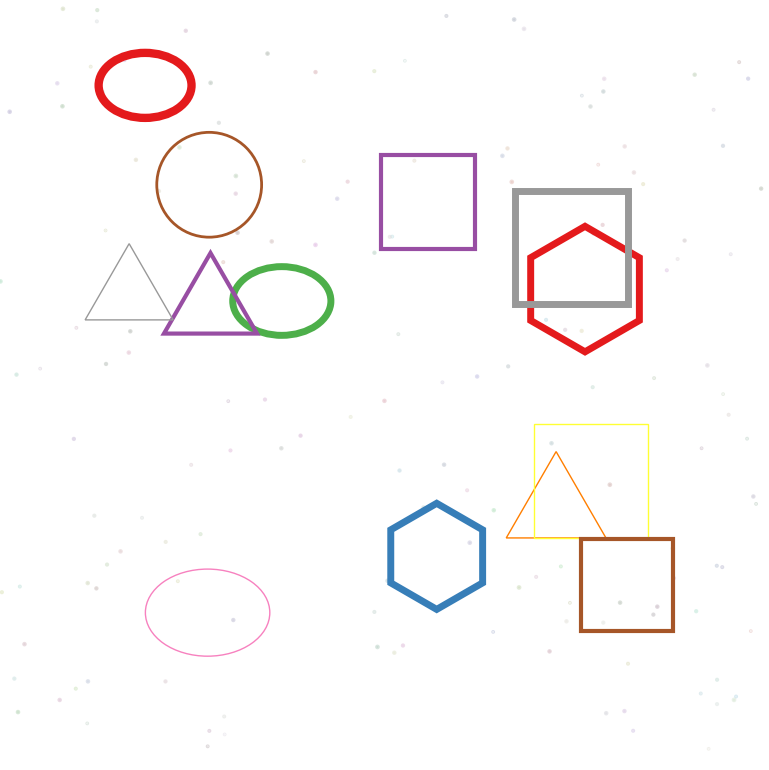[{"shape": "hexagon", "thickness": 2.5, "radius": 0.41, "center": [0.76, 0.625]}, {"shape": "oval", "thickness": 3, "radius": 0.3, "center": [0.188, 0.889]}, {"shape": "hexagon", "thickness": 2.5, "radius": 0.34, "center": [0.567, 0.277]}, {"shape": "oval", "thickness": 2.5, "radius": 0.32, "center": [0.366, 0.609]}, {"shape": "square", "thickness": 1.5, "radius": 0.31, "center": [0.556, 0.737]}, {"shape": "triangle", "thickness": 1.5, "radius": 0.35, "center": [0.273, 0.602]}, {"shape": "triangle", "thickness": 0.5, "radius": 0.37, "center": [0.722, 0.339]}, {"shape": "square", "thickness": 0.5, "radius": 0.37, "center": [0.768, 0.376]}, {"shape": "circle", "thickness": 1, "radius": 0.34, "center": [0.272, 0.76]}, {"shape": "square", "thickness": 1.5, "radius": 0.3, "center": [0.814, 0.24]}, {"shape": "oval", "thickness": 0.5, "radius": 0.4, "center": [0.27, 0.204]}, {"shape": "square", "thickness": 2.5, "radius": 0.37, "center": [0.742, 0.678]}, {"shape": "triangle", "thickness": 0.5, "radius": 0.33, "center": [0.168, 0.618]}]